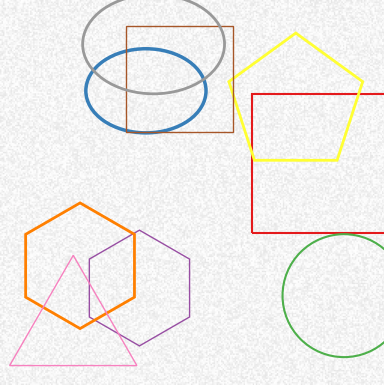[{"shape": "square", "thickness": 1.5, "radius": 0.9, "center": [0.835, 0.575]}, {"shape": "oval", "thickness": 2.5, "radius": 0.78, "center": [0.379, 0.764]}, {"shape": "circle", "thickness": 1.5, "radius": 0.8, "center": [0.894, 0.232]}, {"shape": "hexagon", "thickness": 1, "radius": 0.75, "center": [0.362, 0.252]}, {"shape": "hexagon", "thickness": 2, "radius": 0.82, "center": [0.208, 0.31]}, {"shape": "pentagon", "thickness": 2, "radius": 0.91, "center": [0.768, 0.731]}, {"shape": "square", "thickness": 1, "radius": 0.69, "center": [0.466, 0.795]}, {"shape": "triangle", "thickness": 1, "radius": 0.95, "center": [0.19, 0.146]}, {"shape": "oval", "thickness": 2, "radius": 0.92, "center": [0.399, 0.885]}]